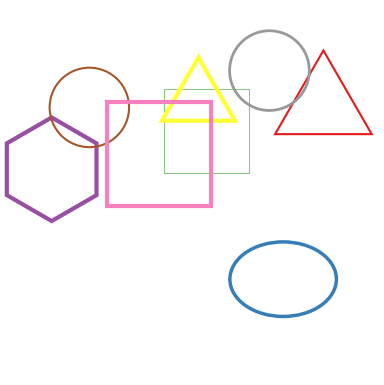[{"shape": "triangle", "thickness": 1.5, "radius": 0.72, "center": [0.84, 0.724]}, {"shape": "oval", "thickness": 2.5, "radius": 0.69, "center": [0.735, 0.275]}, {"shape": "square", "thickness": 0.5, "radius": 0.55, "center": [0.536, 0.66]}, {"shape": "hexagon", "thickness": 3, "radius": 0.67, "center": [0.134, 0.56]}, {"shape": "triangle", "thickness": 3, "radius": 0.55, "center": [0.515, 0.741]}, {"shape": "circle", "thickness": 1.5, "radius": 0.52, "center": [0.232, 0.721]}, {"shape": "square", "thickness": 3, "radius": 0.67, "center": [0.413, 0.6]}, {"shape": "circle", "thickness": 2, "radius": 0.52, "center": [0.7, 0.817]}]